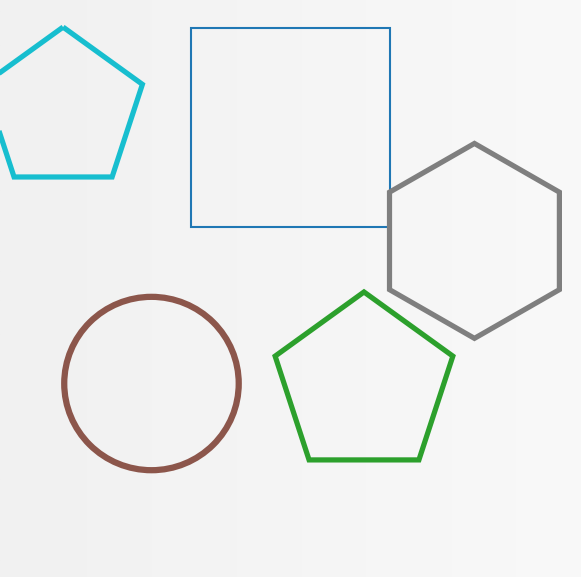[{"shape": "square", "thickness": 1, "radius": 0.86, "center": [0.5, 0.778]}, {"shape": "pentagon", "thickness": 2.5, "radius": 0.8, "center": [0.626, 0.333]}, {"shape": "circle", "thickness": 3, "radius": 0.75, "center": [0.261, 0.335]}, {"shape": "hexagon", "thickness": 2.5, "radius": 0.84, "center": [0.816, 0.582]}, {"shape": "pentagon", "thickness": 2.5, "radius": 0.72, "center": [0.109, 0.809]}]